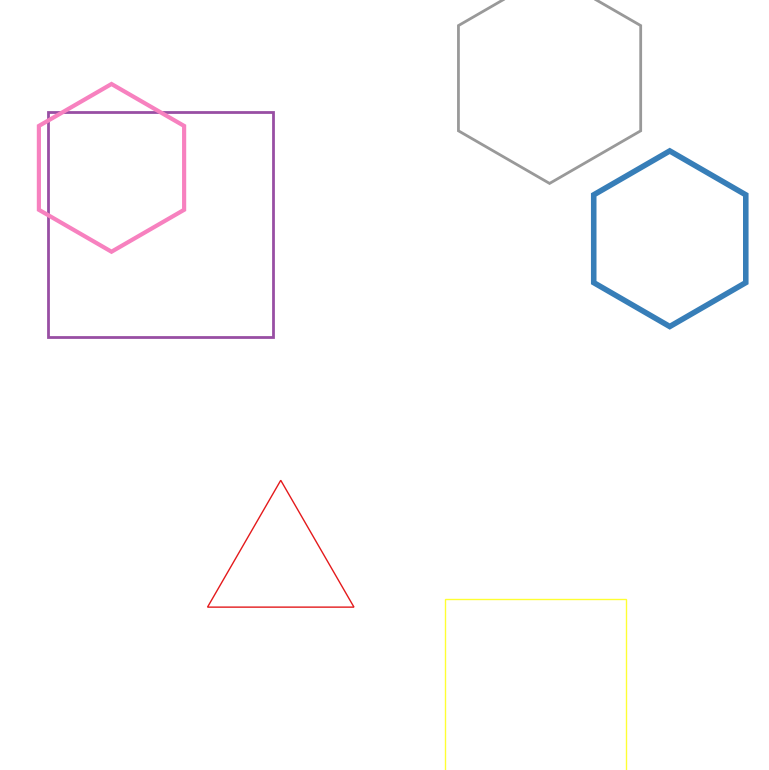[{"shape": "triangle", "thickness": 0.5, "radius": 0.55, "center": [0.365, 0.266]}, {"shape": "hexagon", "thickness": 2, "radius": 0.57, "center": [0.87, 0.69]}, {"shape": "square", "thickness": 1, "radius": 0.73, "center": [0.208, 0.708]}, {"shape": "square", "thickness": 0.5, "radius": 0.59, "center": [0.696, 0.105]}, {"shape": "hexagon", "thickness": 1.5, "radius": 0.54, "center": [0.145, 0.782]}, {"shape": "hexagon", "thickness": 1, "radius": 0.68, "center": [0.714, 0.898]}]